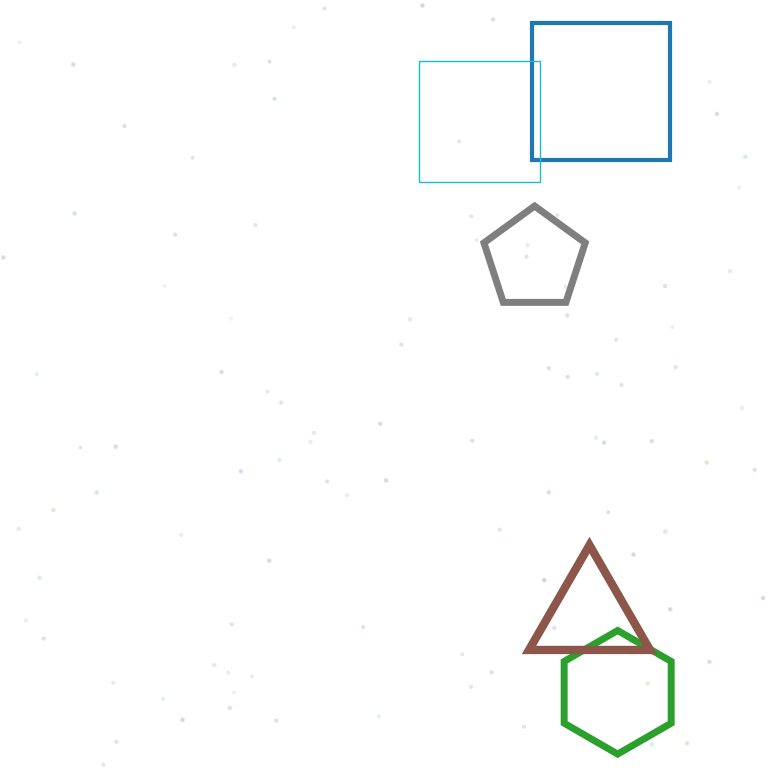[{"shape": "square", "thickness": 1.5, "radius": 0.45, "center": [0.781, 0.881]}, {"shape": "hexagon", "thickness": 2.5, "radius": 0.4, "center": [0.802, 0.101]}, {"shape": "triangle", "thickness": 3, "radius": 0.45, "center": [0.766, 0.201]}, {"shape": "pentagon", "thickness": 2.5, "radius": 0.35, "center": [0.694, 0.663]}, {"shape": "square", "thickness": 0.5, "radius": 0.39, "center": [0.623, 0.842]}]